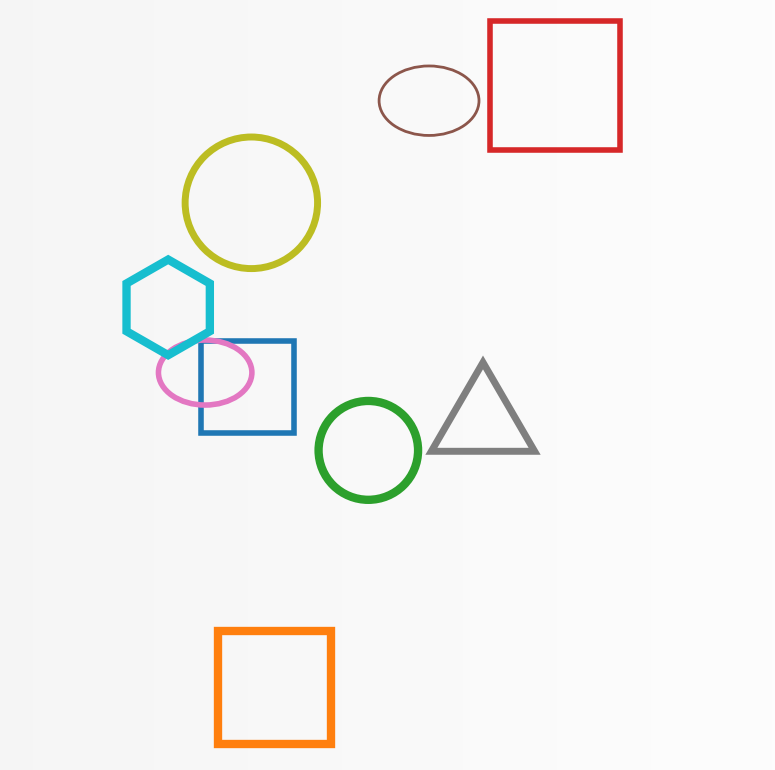[{"shape": "square", "thickness": 2, "radius": 0.3, "center": [0.319, 0.498]}, {"shape": "square", "thickness": 3, "radius": 0.37, "center": [0.354, 0.107]}, {"shape": "circle", "thickness": 3, "radius": 0.32, "center": [0.475, 0.415]}, {"shape": "square", "thickness": 2, "radius": 0.42, "center": [0.716, 0.889]}, {"shape": "oval", "thickness": 1, "radius": 0.32, "center": [0.554, 0.869]}, {"shape": "oval", "thickness": 2, "radius": 0.3, "center": [0.265, 0.516]}, {"shape": "triangle", "thickness": 2.5, "radius": 0.38, "center": [0.623, 0.452]}, {"shape": "circle", "thickness": 2.5, "radius": 0.43, "center": [0.324, 0.737]}, {"shape": "hexagon", "thickness": 3, "radius": 0.31, "center": [0.217, 0.601]}]